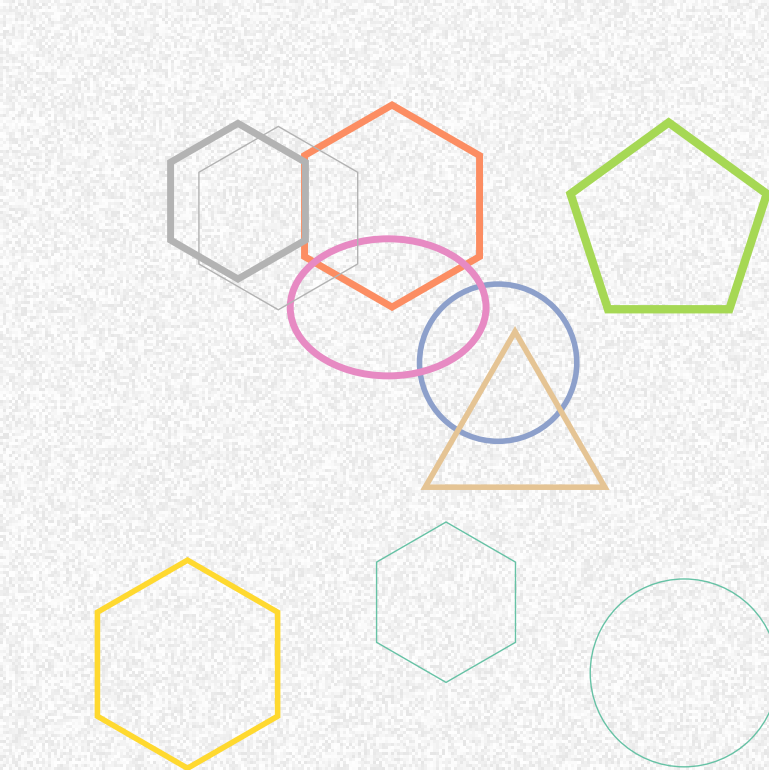[{"shape": "circle", "thickness": 0.5, "radius": 0.61, "center": [0.889, 0.126]}, {"shape": "hexagon", "thickness": 0.5, "radius": 0.52, "center": [0.579, 0.218]}, {"shape": "hexagon", "thickness": 2.5, "radius": 0.66, "center": [0.509, 0.732]}, {"shape": "circle", "thickness": 2, "radius": 0.51, "center": [0.647, 0.529]}, {"shape": "oval", "thickness": 2.5, "radius": 0.64, "center": [0.504, 0.601]}, {"shape": "pentagon", "thickness": 3, "radius": 0.67, "center": [0.868, 0.707]}, {"shape": "hexagon", "thickness": 2, "radius": 0.68, "center": [0.244, 0.137]}, {"shape": "triangle", "thickness": 2, "radius": 0.67, "center": [0.669, 0.435]}, {"shape": "hexagon", "thickness": 0.5, "radius": 0.6, "center": [0.361, 0.717]}, {"shape": "hexagon", "thickness": 2.5, "radius": 0.51, "center": [0.309, 0.739]}]